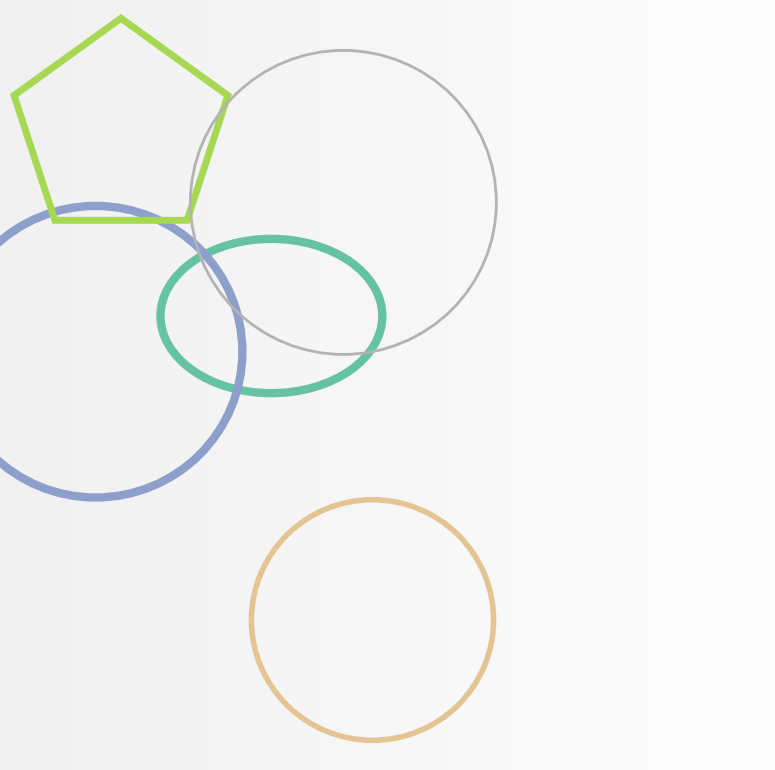[{"shape": "oval", "thickness": 3, "radius": 0.72, "center": [0.35, 0.59]}, {"shape": "circle", "thickness": 3, "radius": 0.95, "center": [0.123, 0.543]}, {"shape": "pentagon", "thickness": 2.5, "radius": 0.73, "center": [0.156, 0.831]}, {"shape": "circle", "thickness": 2, "radius": 0.78, "center": [0.481, 0.195]}, {"shape": "circle", "thickness": 1, "radius": 0.99, "center": [0.443, 0.737]}]